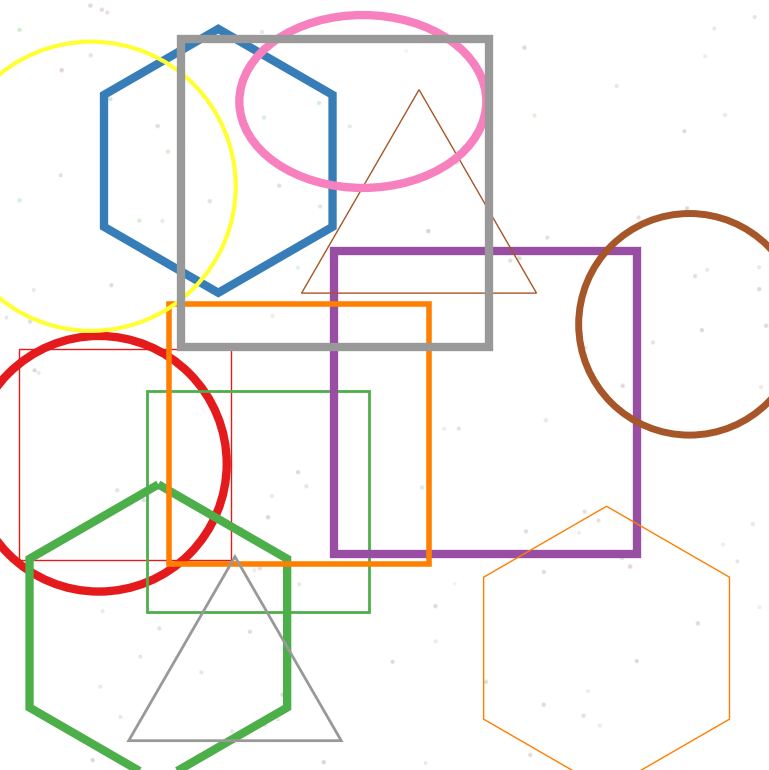[{"shape": "circle", "thickness": 3, "radius": 0.83, "center": [0.128, 0.398]}, {"shape": "square", "thickness": 0.5, "radius": 0.69, "center": [0.162, 0.41]}, {"shape": "hexagon", "thickness": 3, "radius": 0.86, "center": [0.283, 0.791]}, {"shape": "square", "thickness": 1, "radius": 0.72, "center": [0.335, 0.348]}, {"shape": "hexagon", "thickness": 3, "radius": 0.97, "center": [0.206, 0.178]}, {"shape": "square", "thickness": 3, "radius": 0.98, "center": [0.631, 0.477]}, {"shape": "square", "thickness": 2, "radius": 0.84, "center": [0.389, 0.437]}, {"shape": "hexagon", "thickness": 0.5, "radius": 0.92, "center": [0.788, 0.158]}, {"shape": "circle", "thickness": 1.5, "radius": 0.94, "center": [0.118, 0.758]}, {"shape": "circle", "thickness": 2.5, "radius": 0.72, "center": [0.895, 0.579]}, {"shape": "triangle", "thickness": 0.5, "radius": 0.88, "center": [0.544, 0.707]}, {"shape": "oval", "thickness": 3, "radius": 0.8, "center": [0.471, 0.868]}, {"shape": "square", "thickness": 3, "radius": 1.0, "center": [0.435, 0.749]}, {"shape": "triangle", "thickness": 1, "radius": 0.8, "center": [0.305, 0.118]}]